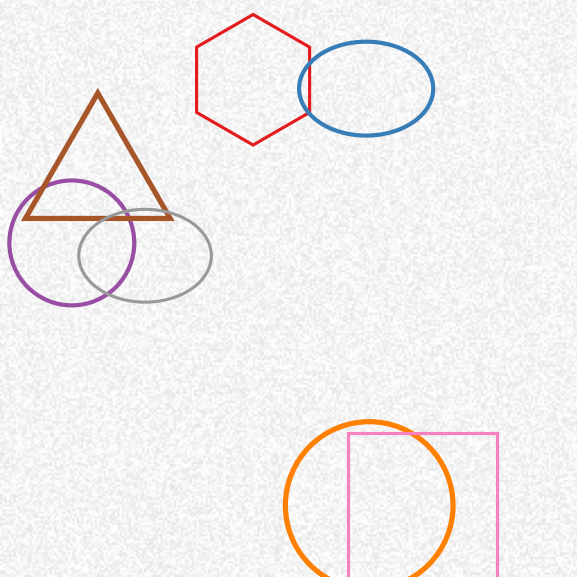[{"shape": "hexagon", "thickness": 1.5, "radius": 0.56, "center": [0.438, 0.861]}, {"shape": "oval", "thickness": 2, "radius": 0.58, "center": [0.634, 0.846]}, {"shape": "circle", "thickness": 2, "radius": 0.54, "center": [0.124, 0.579]}, {"shape": "circle", "thickness": 2.5, "radius": 0.73, "center": [0.639, 0.124]}, {"shape": "triangle", "thickness": 2.5, "radius": 0.72, "center": [0.169, 0.693]}, {"shape": "square", "thickness": 1.5, "radius": 0.65, "center": [0.731, 0.119]}, {"shape": "oval", "thickness": 1.5, "radius": 0.57, "center": [0.251, 0.556]}]